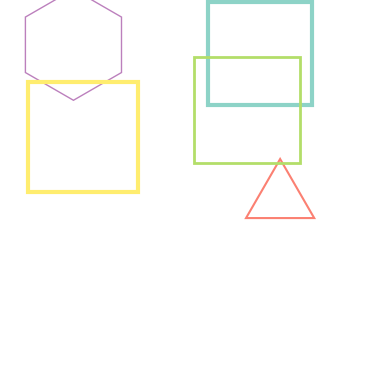[{"shape": "square", "thickness": 3, "radius": 0.67, "center": [0.676, 0.861]}, {"shape": "triangle", "thickness": 1.5, "radius": 0.51, "center": [0.728, 0.485]}, {"shape": "square", "thickness": 2, "radius": 0.69, "center": [0.641, 0.715]}, {"shape": "hexagon", "thickness": 1, "radius": 0.72, "center": [0.191, 0.884]}, {"shape": "square", "thickness": 3, "radius": 0.72, "center": [0.215, 0.644]}]